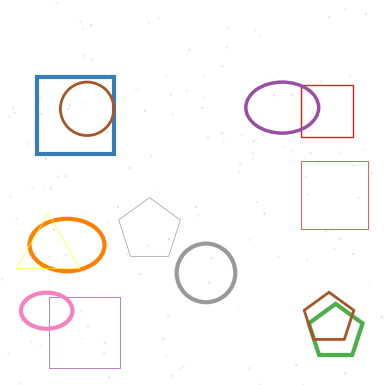[{"shape": "square", "thickness": 1, "radius": 0.34, "center": [0.85, 0.712]}, {"shape": "square", "thickness": 0.5, "radius": 0.44, "center": [0.869, 0.493]}, {"shape": "square", "thickness": 3, "radius": 0.5, "center": [0.196, 0.7]}, {"shape": "pentagon", "thickness": 3, "radius": 0.37, "center": [0.872, 0.137]}, {"shape": "square", "thickness": 0.5, "radius": 0.46, "center": [0.22, 0.136]}, {"shape": "oval", "thickness": 2.5, "radius": 0.47, "center": [0.733, 0.721]}, {"shape": "oval", "thickness": 3, "radius": 0.49, "center": [0.174, 0.364]}, {"shape": "triangle", "thickness": 0.5, "radius": 0.48, "center": [0.125, 0.35]}, {"shape": "pentagon", "thickness": 2, "radius": 0.34, "center": [0.855, 0.173]}, {"shape": "circle", "thickness": 2, "radius": 0.35, "center": [0.226, 0.717]}, {"shape": "oval", "thickness": 3, "radius": 0.33, "center": [0.121, 0.193]}, {"shape": "pentagon", "thickness": 0.5, "radius": 0.42, "center": [0.388, 0.402]}, {"shape": "circle", "thickness": 3, "radius": 0.38, "center": [0.535, 0.291]}]